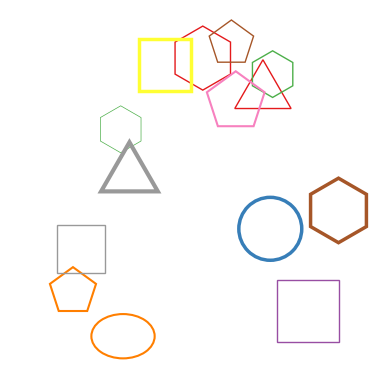[{"shape": "hexagon", "thickness": 1, "radius": 0.42, "center": [0.527, 0.849]}, {"shape": "triangle", "thickness": 1, "radius": 0.42, "center": [0.683, 0.76]}, {"shape": "circle", "thickness": 2.5, "radius": 0.41, "center": [0.702, 0.406]}, {"shape": "hexagon", "thickness": 0.5, "radius": 0.3, "center": [0.314, 0.664]}, {"shape": "hexagon", "thickness": 1, "radius": 0.3, "center": [0.708, 0.807]}, {"shape": "square", "thickness": 1, "radius": 0.4, "center": [0.8, 0.193]}, {"shape": "pentagon", "thickness": 1.5, "radius": 0.31, "center": [0.19, 0.243]}, {"shape": "oval", "thickness": 1.5, "radius": 0.41, "center": [0.32, 0.127]}, {"shape": "square", "thickness": 2.5, "radius": 0.34, "center": [0.429, 0.832]}, {"shape": "pentagon", "thickness": 1, "radius": 0.3, "center": [0.601, 0.887]}, {"shape": "hexagon", "thickness": 2.5, "radius": 0.42, "center": [0.879, 0.453]}, {"shape": "pentagon", "thickness": 1.5, "radius": 0.39, "center": [0.612, 0.736]}, {"shape": "square", "thickness": 1, "radius": 0.31, "center": [0.21, 0.353]}, {"shape": "triangle", "thickness": 3, "radius": 0.43, "center": [0.336, 0.545]}]